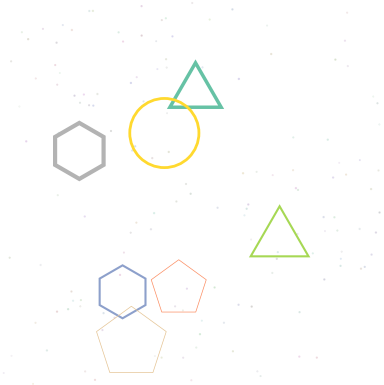[{"shape": "triangle", "thickness": 2.5, "radius": 0.38, "center": [0.508, 0.76]}, {"shape": "pentagon", "thickness": 0.5, "radius": 0.38, "center": [0.464, 0.25]}, {"shape": "hexagon", "thickness": 1.5, "radius": 0.34, "center": [0.318, 0.242]}, {"shape": "triangle", "thickness": 1.5, "radius": 0.43, "center": [0.726, 0.378]}, {"shape": "circle", "thickness": 2, "radius": 0.45, "center": [0.427, 0.654]}, {"shape": "pentagon", "thickness": 0.5, "radius": 0.48, "center": [0.341, 0.109]}, {"shape": "hexagon", "thickness": 3, "radius": 0.36, "center": [0.206, 0.608]}]